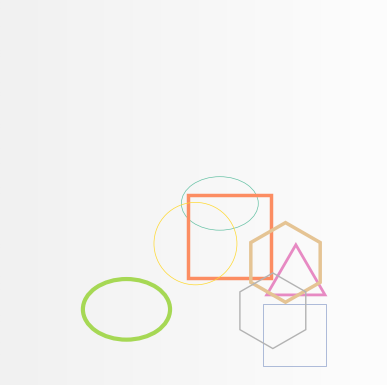[{"shape": "oval", "thickness": 0.5, "radius": 0.5, "center": [0.567, 0.472]}, {"shape": "square", "thickness": 2.5, "radius": 0.54, "center": [0.593, 0.386]}, {"shape": "square", "thickness": 0.5, "radius": 0.41, "center": [0.76, 0.13]}, {"shape": "triangle", "thickness": 2, "radius": 0.43, "center": [0.763, 0.277]}, {"shape": "oval", "thickness": 3, "radius": 0.56, "center": [0.326, 0.197]}, {"shape": "circle", "thickness": 0.5, "radius": 0.54, "center": [0.504, 0.367]}, {"shape": "hexagon", "thickness": 2.5, "radius": 0.52, "center": [0.737, 0.318]}, {"shape": "hexagon", "thickness": 1, "radius": 0.49, "center": [0.704, 0.193]}]